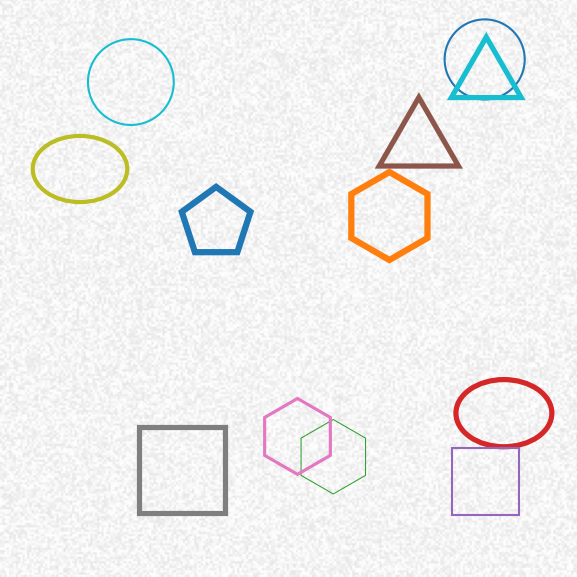[{"shape": "pentagon", "thickness": 3, "radius": 0.31, "center": [0.374, 0.613]}, {"shape": "circle", "thickness": 1, "radius": 0.35, "center": [0.839, 0.896]}, {"shape": "hexagon", "thickness": 3, "radius": 0.38, "center": [0.674, 0.625]}, {"shape": "hexagon", "thickness": 0.5, "radius": 0.32, "center": [0.577, 0.208]}, {"shape": "oval", "thickness": 2.5, "radius": 0.42, "center": [0.873, 0.284]}, {"shape": "square", "thickness": 1, "radius": 0.29, "center": [0.841, 0.166]}, {"shape": "triangle", "thickness": 2.5, "radius": 0.4, "center": [0.725, 0.751]}, {"shape": "hexagon", "thickness": 1.5, "radius": 0.33, "center": [0.515, 0.243]}, {"shape": "square", "thickness": 2.5, "radius": 0.37, "center": [0.316, 0.186]}, {"shape": "oval", "thickness": 2, "radius": 0.41, "center": [0.139, 0.706]}, {"shape": "circle", "thickness": 1, "radius": 0.37, "center": [0.227, 0.857]}, {"shape": "triangle", "thickness": 2.5, "radius": 0.35, "center": [0.842, 0.865]}]